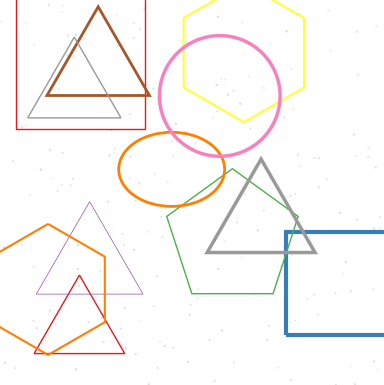[{"shape": "triangle", "thickness": 1, "radius": 0.68, "center": [0.206, 0.15]}, {"shape": "square", "thickness": 1, "radius": 0.84, "center": [0.209, 0.834]}, {"shape": "square", "thickness": 3, "radius": 0.67, "center": [0.876, 0.263]}, {"shape": "pentagon", "thickness": 1, "radius": 0.9, "center": [0.604, 0.382]}, {"shape": "triangle", "thickness": 0.5, "radius": 0.8, "center": [0.233, 0.316]}, {"shape": "oval", "thickness": 2, "radius": 0.69, "center": [0.446, 0.56]}, {"shape": "hexagon", "thickness": 1.5, "radius": 0.85, "center": [0.125, 0.248]}, {"shape": "hexagon", "thickness": 1.5, "radius": 0.9, "center": [0.633, 0.863]}, {"shape": "triangle", "thickness": 2, "radius": 0.77, "center": [0.255, 0.829]}, {"shape": "circle", "thickness": 2.5, "radius": 0.78, "center": [0.571, 0.751]}, {"shape": "triangle", "thickness": 1, "radius": 0.7, "center": [0.193, 0.764]}, {"shape": "triangle", "thickness": 2.5, "radius": 0.81, "center": [0.678, 0.425]}]